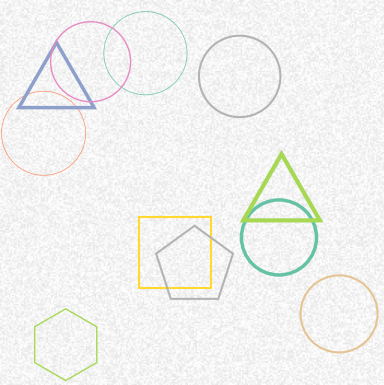[{"shape": "circle", "thickness": 2.5, "radius": 0.49, "center": [0.725, 0.383]}, {"shape": "circle", "thickness": 0.5, "radius": 0.54, "center": [0.378, 0.862]}, {"shape": "circle", "thickness": 0.5, "radius": 0.55, "center": [0.113, 0.654]}, {"shape": "triangle", "thickness": 2.5, "radius": 0.56, "center": [0.147, 0.777]}, {"shape": "circle", "thickness": 1, "radius": 0.52, "center": [0.235, 0.84]}, {"shape": "hexagon", "thickness": 1, "radius": 0.47, "center": [0.171, 0.105]}, {"shape": "triangle", "thickness": 3, "radius": 0.57, "center": [0.731, 0.485]}, {"shape": "square", "thickness": 1.5, "radius": 0.47, "center": [0.455, 0.344]}, {"shape": "circle", "thickness": 1.5, "radius": 0.5, "center": [0.881, 0.185]}, {"shape": "pentagon", "thickness": 1.5, "radius": 0.52, "center": [0.505, 0.309]}, {"shape": "circle", "thickness": 1.5, "radius": 0.53, "center": [0.623, 0.802]}]